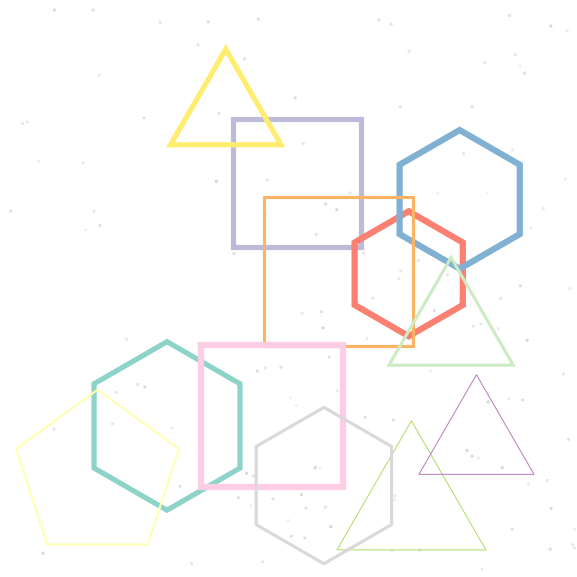[{"shape": "hexagon", "thickness": 2.5, "radius": 0.73, "center": [0.289, 0.262]}, {"shape": "pentagon", "thickness": 1, "radius": 0.74, "center": [0.169, 0.176]}, {"shape": "square", "thickness": 2.5, "radius": 0.55, "center": [0.514, 0.683]}, {"shape": "hexagon", "thickness": 3, "radius": 0.54, "center": [0.708, 0.525]}, {"shape": "hexagon", "thickness": 3, "radius": 0.6, "center": [0.796, 0.654]}, {"shape": "square", "thickness": 1.5, "radius": 0.65, "center": [0.586, 0.529]}, {"shape": "triangle", "thickness": 0.5, "radius": 0.74, "center": [0.712, 0.121]}, {"shape": "square", "thickness": 3, "radius": 0.61, "center": [0.471, 0.279]}, {"shape": "hexagon", "thickness": 1.5, "radius": 0.68, "center": [0.561, 0.158]}, {"shape": "triangle", "thickness": 0.5, "radius": 0.58, "center": [0.825, 0.235]}, {"shape": "triangle", "thickness": 1.5, "radius": 0.62, "center": [0.781, 0.429]}, {"shape": "triangle", "thickness": 2.5, "radius": 0.55, "center": [0.391, 0.804]}]